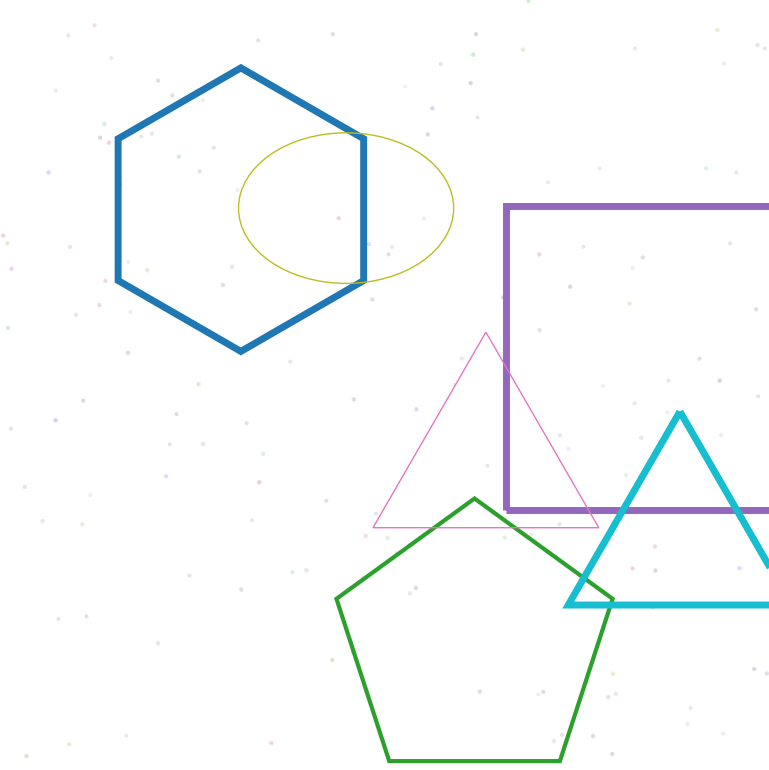[{"shape": "hexagon", "thickness": 2.5, "radius": 0.92, "center": [0.313, 0.728]}, {"shape": "pentagon", "thickness": 1.5, "radius": 0.94, "center": [0.616, 0.164]}, {"shape": "square", "thickness": 2.5, "radius": 0.99, "center": [0.855, 0.535]}, {"shape": "triangle", "thickness": 0.5, "radius": 0.85, "center": [0.631, 0.399]}, {"shape": "oval", "thickness": 0.5, "radius": 0.7, "center": [0.449, 0.73]}, {"shape": "triangle", "thickness": 2.5, "radius": 0.84, "center": [0.883, 0.298]}]